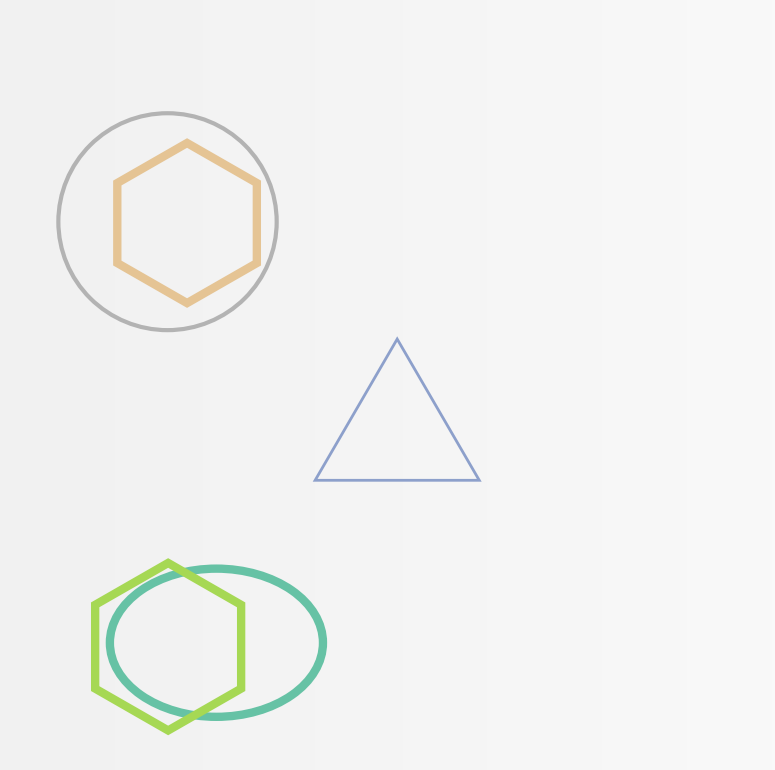[{"shape": "oval", "thickness": 3, "radius": 0.69, "center": [0.279, 0.165]}, {"shape": "triangle", "thickness": 1, "radius": 0.61, "center": [0.513, 0.437]}, {"shape": "hexagon", "thickness": 3, "radius": 0.54, "center": [0.217, 0.16]}, {"shape": "hexagon", "thickness": 3, "radius": 0.52, "center": [0.241, 0.71]}, {"shape": "circle", "thickness": 1.5, "radius": 0.7, "center": [0.216, 0.712]}]